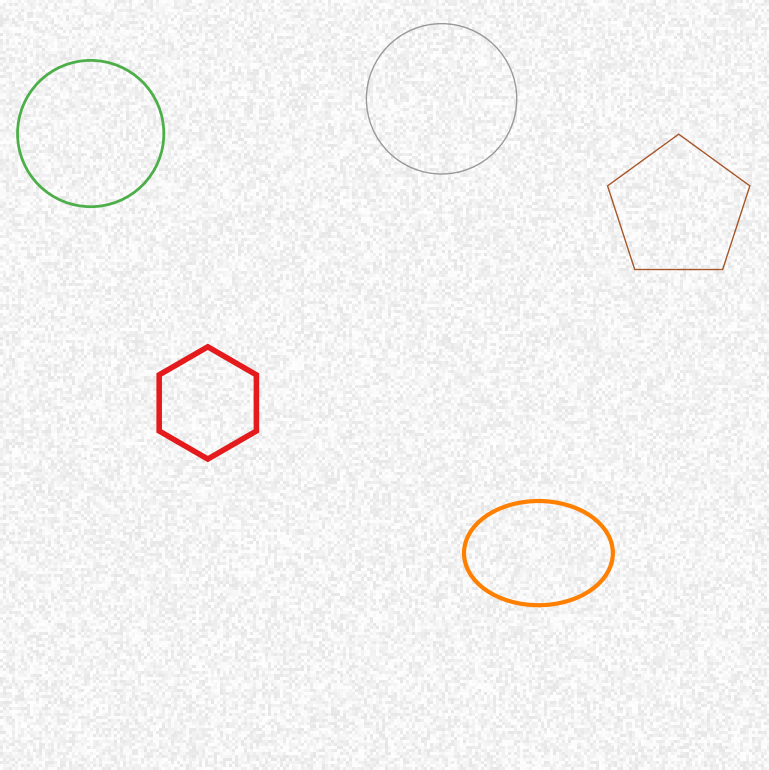[{"shape": "hexagon", "thickness": 2, "radius": 0.36, "center": [0.27, 0.477]}, {"shape": "circle", "thickness": 1, "radius": 0.48, "center": [0.118, 0.827]}, {"shape": "oval", "thickness": 1.5, "radius": 0.48, "center": [0.699, 0.282]}, {"shape": "pentagon", "thickness": 0.5, "radius": 0.49, "center": [0.881, 0.729]}, {"shape": "circle", "thickness": 0.5, "radius": 0.49, "center": [0.573, 0.872]}]